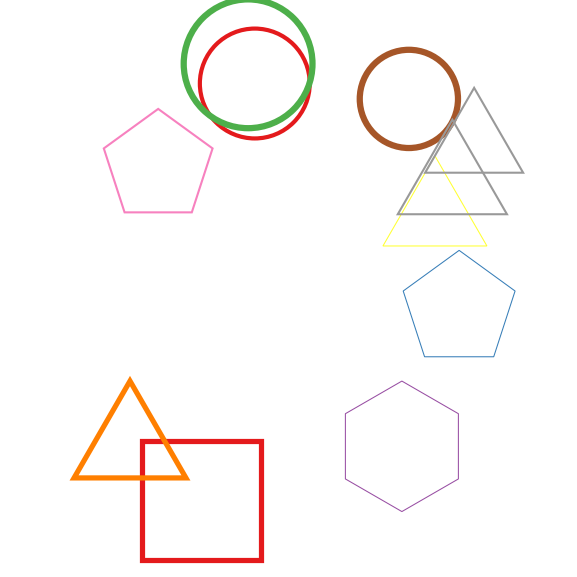[{"shape": "circle", "thickness": 2, "radius": 0.48, "center": [0.441, 0.855]}, {"shape": "square", "thickness": 2.5, "radius": 0.52, "center": [0.349, 0.133]}, {"shape": "pentagon", "thickness": 0.5, "radius": 0.51, "center": [0.795, 0.464]}, {"shape": "circle", "thickness": 3, "radius": 0.56, "center": [0.43, 0.889]}, {"shape": "hexagon", "thickness": 0.5, "radius": 0.56, "center": [0.696, 0.226]}, {"shape": "triangle", "thickness": 2.5, "radius": 0.56, "center": [0.225, 0.227]}, {"shape": "triangle", "thickness": 0.5, "radius": 0.52, "center": [0.753, 0.625]}, {"shape": "circle", "thickness": 3, "radius": 0.43, "center": [0.708, 0.828]}, {"shape": "pentagon", "thickness": 1, "radius": 0.5, "center": [0.274, 0.712]}, {"shape": "triangle", "thickness": 1, "radius": 0.49, "center": [0.821, 0.749]}, {"shape": "triangle", "thickness": 1, "radius": 0.55, "center": [0.783, 0.683]}]